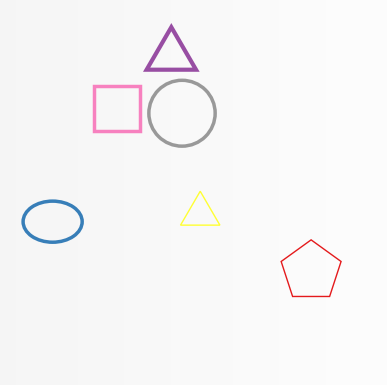[{"shape": "pentagon", "thickness": 1, "radius": 0.41, "center": [0.803, 0.296]}, {"shape": "oval", "thickness": 2.5, "radius": 0.38, "center": [0.136, 0.424]}, {"shape": "triangle", "thickness": 3, "radius": 0.37, "center": [0.442, 0.856]}, {"shape": "triangle", "thickness": 1, "radius": 0.29, "center": [0.517, 0.445]}, {"shape": "square", "thickness": 2.5, "radius": 0.3, "center": [0.302, 0.719]}, {"shape": "circle", "thickness": 2.5, "radius": 0.43, "center": [0.47, 0.706]}]